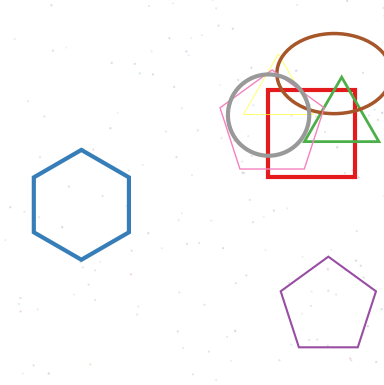[{"shape": "square", "thickness": 3, "radius": 0.57, "center": [0.81, 0.654]}, {"shape": "hexagon", "thickness": 3, "radius": 0.71, "center": [0.211, 0.468]}, {"shape": "triangle", "thickness": 2, "radius": 0.56, "center": [0.887, 0.688]}, {"shape": "pentagon", "thickness": 1.5, "radius": 0.65, "center": [0.853, 0.203]}, {"shape": "triangle", "thickness": 0.5, "radius": 0.52, "center": [0.723, 0.755]}, {"shape": "oval", "thickness": 2.5, "radius": 0.74, "center": [0.868, 0.809]}, {"shape": "pentagon", "thickness": 1, "radius": 0.71, "center": [0.707, 0.676]}, {"shape": "circle", "thickness": 3, "radius": 0.53, "center": [0.698, 0.701]}]